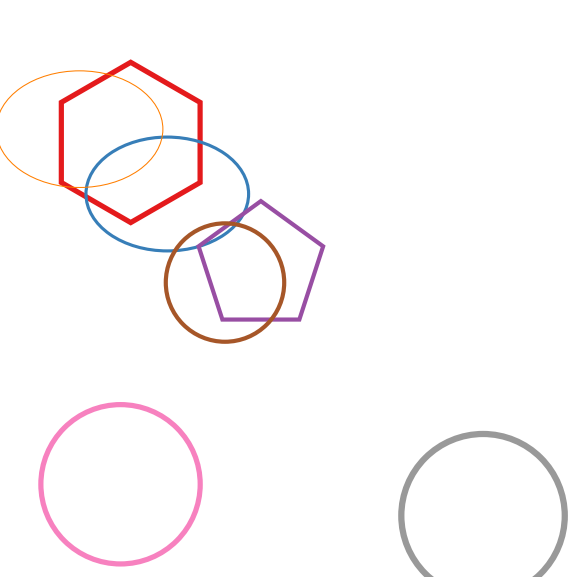[{"shape": "hexagon", "thickness": 2.5, "radius": 0.69, "center": [0.226, 0.752]}, {"shape": "oval", "thickness": 1.5, "radius": 0.7, "center": [0.29, 0.663]}, {"shape": "pentagon", "thickness": 2, "radius": 0.57, "center": [0.452, 0.538]}, {"shape": "oval", "thickness": 0.5, "radius": 0.72, "center": [0.138, 0.775]}, {"shape": "circle", "thickness": 2, "radius": 0.51, "center": [0.39, 0.51]}, {"shape": "circle", "thickness": 2.5, "radius": 0.69, "center": [0.209, 0.161]}, {"shape": "circle", "thickness": 3, "radius": 0.71, "center": [0.836, 0.106]}]